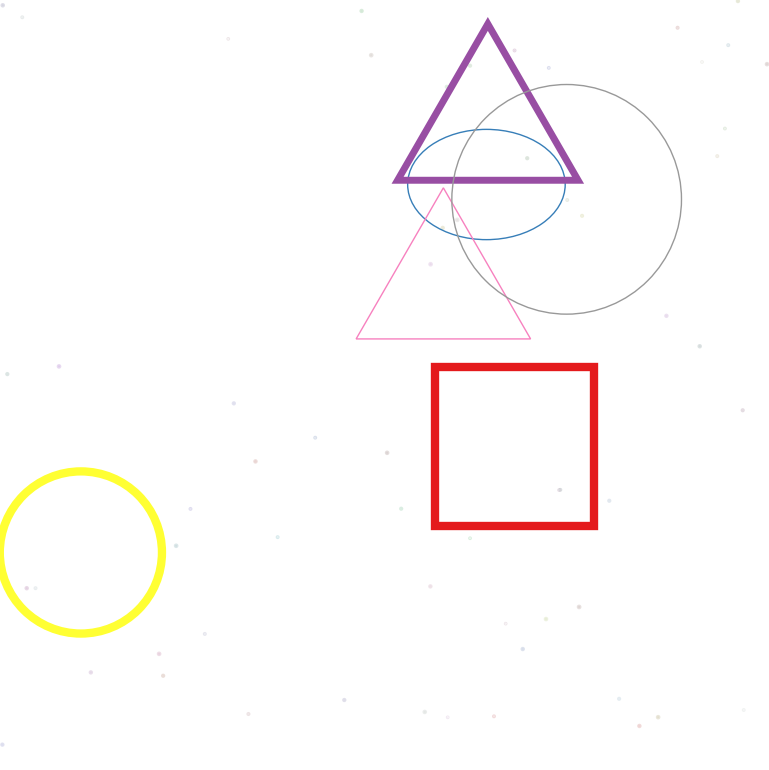[{"shape": "square", "thickness": 3, "radius": 0.52, "center": [0.669, 0.42]}, {"shape": "oval", "thickness": 0.5, "radius": 0.51, "center": [0.632, 0.76]}, {"shape": "triangle", "thickness": 2.5, "radius": 0.68, "center": [0.634, 0.834]}, {"shape": "circle", "thickness": 3, "radius": 0.53, "center": [0.105, 0.283]}, {"shape": "triangle", "thickness": 0.5, "radius": 0.65, "center": [0.576, 0.625]}, {"shape": "circle", "thickness": 0.5, "radius": 0.75, "center": [0.736, 0.741]}]